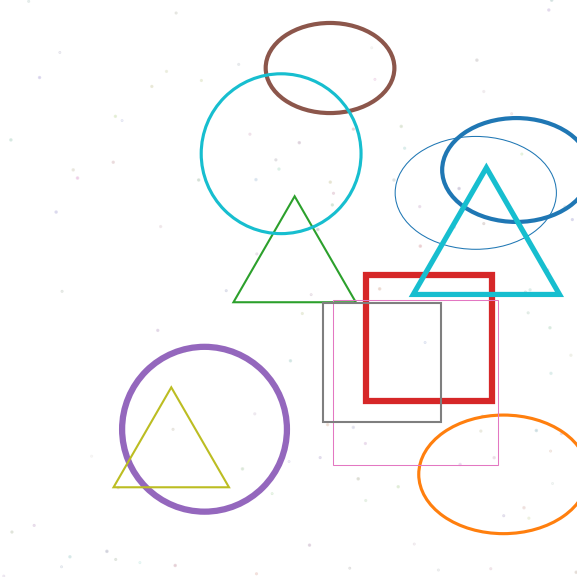[{"shape": "oval", "thickness": 2, "radius": 0.64, "center": [0.894, 0.705]}, {"shape": "oval", "thickness": 0.5, "radius": 0.7, "center": [0.824, 0.665]}, {"shape": "oval", "thickness": 1.5, "radius": 0.73, "center": [0.872, 0.178]}, {"shape": "triangle", "thickness": 1, "radius": 0.61, "center": [0.51, 0.537]}, {"shape": "square", "thickness": 3, "radius": 0.54, "center": [0.743, 0.414]}, {"shape": "circle", "thickness": 3, "radius": 0.71, "center": [0.354, 0.256]}, {"shape": "oval", "thickness": 2, "radius": 0.56, "center": [0.571, 0.881]}, {"shape": "square", "thickness": 0.5, "radius": 0.71, "center": [0.72, 0.336]}, {"shape": "square", "thickness": 1, "radius": 0.51, "center": [0.661, 0.371]}, {"shape": "triangle", "thickness": 1, "radius": 0.58, "center": [0.297, 0.213]}, {"shape": "circle", "thickness": 1.5, "radius": 0.69, "center": [0.487, 0.733]}, {"shape": "triangle", "thickness": 2.5, "radius": 0.73, "center": [0.842, 0.562]}]